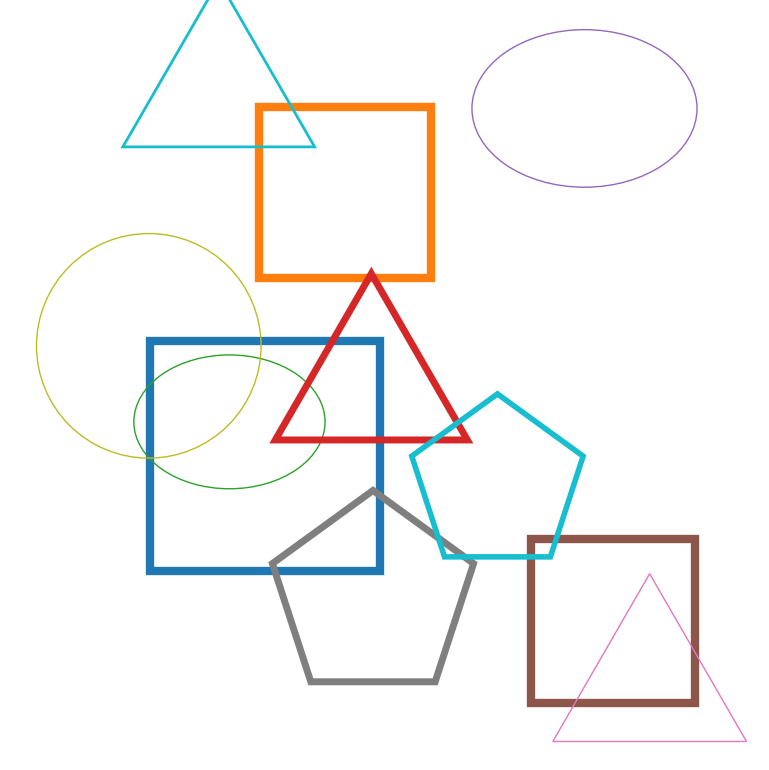[{"shape": "square", "thickness": 3, "radius": 0.75, "center": [0.344, 0.408]}, {"shape": "square", "thickness": 3, "radius": 0.56, "center": [0.448, 0.75]}, {"shape": "oval", "thickness": 0.5, "radius": 0.62, "center": [0.298, 0.452]}, {"shape": "triangle", "thickness": 2.5, "radius": 0.72, "center": [0.482, 0.501]}, {"shape": "oval", "thickness": 0.5, "radius": 0.73, "center": [0.759, 0.859]}, {"shape": "square", "thickness": 3, "radius": 0.53, "center": [0.796, 0.193]}, {"shape": "triangle", "thickness": 0.5, "radius": 0.73, "center": [0.844, 0.11]}, {"shape": "pentagon", "thickness": 2.5, "radius": 0.69, "center": [0.484, 0.226]}, {"shape": "circle", "thickness": 0.5, "radius": 0.73, "center": [0.193, 0.551]}, {"shape": "triangle", "thickness": 1, "radius": 0.72, "center": [0.284, 0.881]}, {"shape": "pentagon", "thickness": 2, "radius": 0.58, "center": [0.646, 0.371]}]